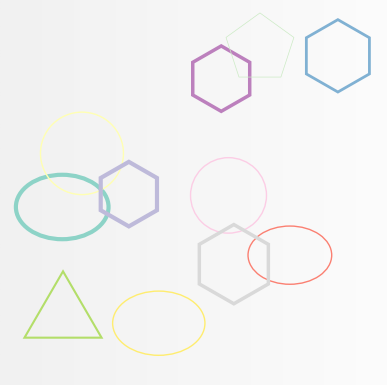[{"shape": "oval", "thickness": 3, "radius": 0.6, "center": [0.161, 0.462]}, {"shape": "circle", "thickness": 1, "radius": 0.54, "center": [0.212, 0.602]}, {"shape": "hexagon", "thickness": 3, "radius": 0.42, "center": [0.333, 0.496]}, {"shape": "oval", "thickness": 1, "radius": 0.54, "center": [0.748, 0.337]}, {"shape": "hexagon", "thickness": 2, "radius": 0.47, "center": [0.872, 0.855]}, {"shape": "triangle", "thickness": 1.5, "radius": 0.57, "center": [0.163, 0.18]}, {"shape": "circle", "thickness": 1, "radius": 0.49, "center": [0.59, 0.492]}, {"shape": "hexagon", "thickness": 2.5, "radius": 0.51, "center": [0.603, 0.314]}, {"shape": "hexagon", "thickness": 2.5, "radius": 0.42, "center": [0.571, 0.796]}, {"shape": "pentagon", "thickness": 0.5, "radius": 0.46, "center": [0.671, 0.874]}, {"shape": "oval", "thickness": 1, "radius": 0.6, "center": [0.41, 0.161]}]